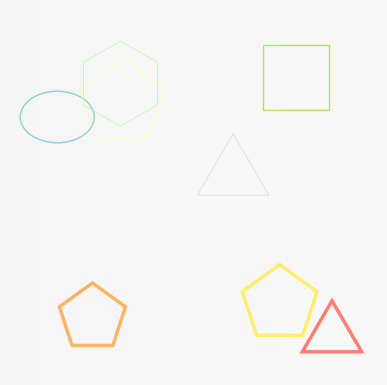[{"shape": "oval", "thickness": 1, "radius": 0.48, "center": [0.148, 0.696]}, {"shape": "pentagon", "thickness": 0.5, "radius": 0.57, "center": [0.315, 0.735]}, {"shape": "triangle", "thickness": 2.5, "radius": 0.44, "center": [0.857, 0.13]}, {"shape": "pentagon", "thickness": 2.5, "radius": 0.45, "center": [0.239, 0.175]}, {"shape": "square", "thickness": 1, "radius": 0.42, "center": [0.764, 0.798]}, {"shape": "triangle", "thickness": 0.5, "radius": 0.53, "center": [0.602, 0.546]}, {"shape": "hexagon", "thickness": 0.5, "radius": 0.55, "center": [0.311, 0.783]}, {"shape": "pentagon", "thickness": 2.5, "radius": 0.51, "center": [0.722, 0.211]}]